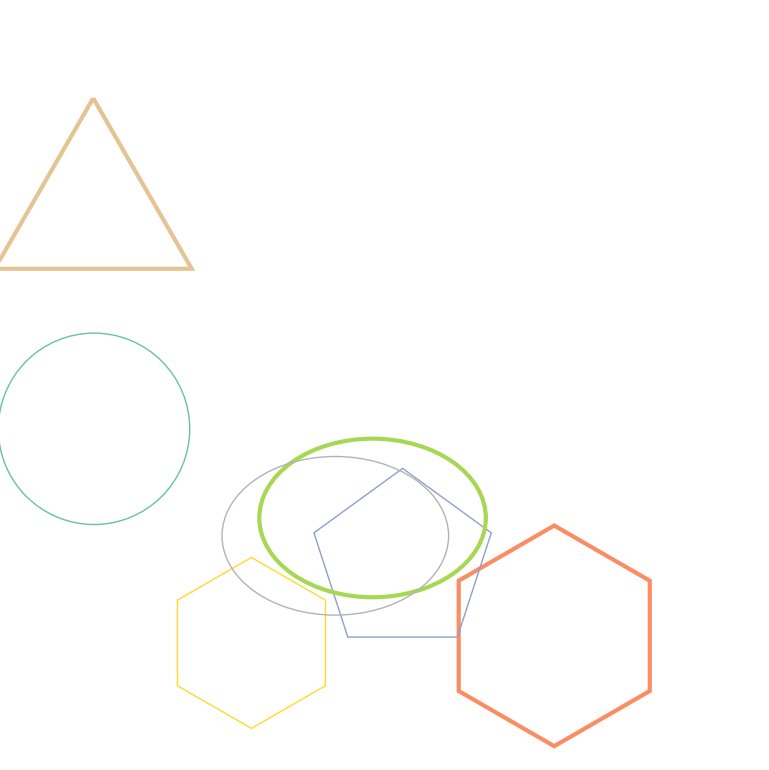[{"shape": "circle", "thickness": 0.5, "radius": 0.62, "center": [0.122, 0.443]}, {"shape": "hexagon", "thickness": 1.5, "radius": 0.72, "center": [0.72, 0.174]}, {"shape": "pentagon", "thickness": 0.5, "radius": 0.61, "center": [0.523, 0.271]}, {"shape": "oval", "thickness": 1.5, "radius": 0.74, "center": [0.484, 0.327]}, {"shape": "hexagon", "thickness": 0.5, "radius": 0.56, "center": [0.327, 0.165]}, {"shape": "triangle", "thickness": 1.5, "radius": 0.74, "center": [0.121, 0.725]}, {"shape": "oval", "thickness": 0.5, "radius": 0.74, "center": [0.435, 0.304]}]